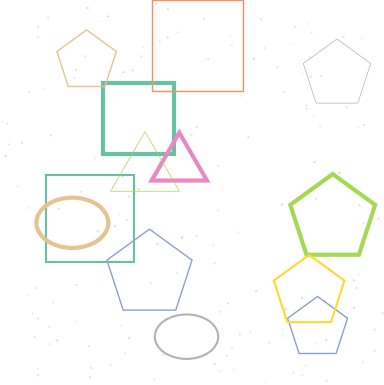[{"shape": "square", "thickness": 3, "radius": 0.46, "center": [0.359, 0.692]}, {"shape": "square", "thickness": 1.5, "radius": 0.57, "center": [0.234, 0.433]}, {"shape": "square", "thickness": 1, "radius": 0.59, "center": [0.513, 0.882]}, {"shape": "pentagon", "thickness": 1, "radius": 0.41, "center": [0.825, 0.148]}, {"shape": "pentagon", "thickness": 1, "radius": 0.58, "center": [0.388, 0.289]}, {"shape": "triangle", "thickness": 3, "radius": 0.41, "center": [0.466, 0.573]}, {"shape": "pentagon", "thickness": 3, "radius": 0.58, "center": [0.864, 0.432]}, {"shape": "triangle", "thickness": 0.5, "radius": 0.52, "center": [0.377, 0.555]}, {"shape": "pentagon", "thickness": 1.5, "radius": 0.48, "center": [0.803, 0.241]}, {"shape": "pentagon", "thickness": 1, "radius": 0.41, "center": [0.225, 0.841]}, {"shape": "oval", "thickness": 3, "radius": 0.47, "center": [0.188, 0.421]}, {"shape": "pentagon", "thickness": 0.5, "radius": 0.46, "center": [0.875, 0.807]}, {"shape": "oval", "thickness": 1.5, "radius": 0.41, "center": [0.484, 0.126]}]